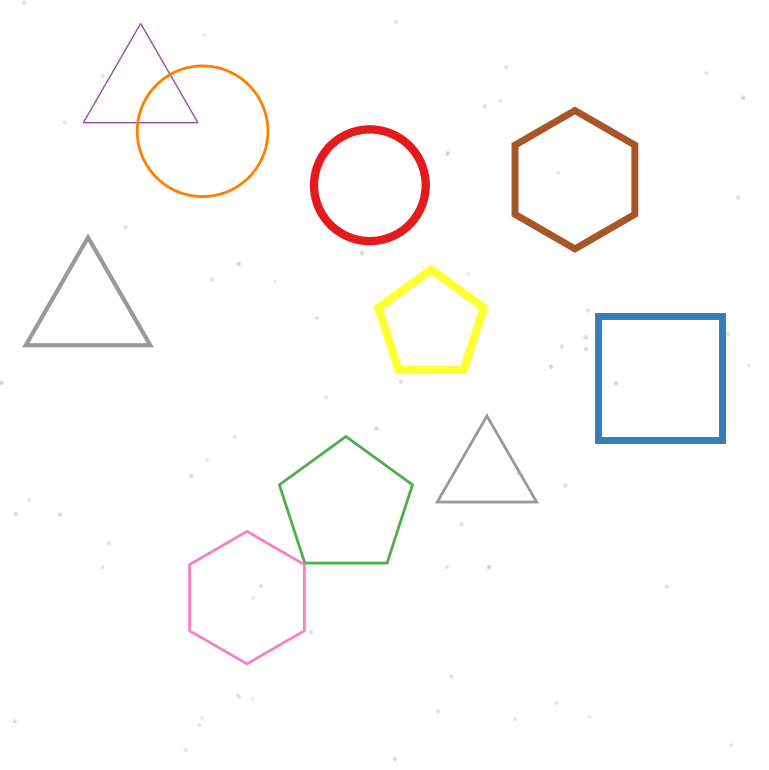[{"shape": "circle", "thickness": 3, "radius": 0.36, "center": [0.48, 0.759]}, {"shape": "square", "thickness": 2.5, "radius": 0.4, "center": [0.857, 0.509]}, {"shape": "pentagon", "thickness": 1, "radius": 0.45, "center": [0.449, 0.342]}, {"shape": "triangle", "thickness": 0.5, "radius": 0.43, "center": [0.183, 0.884]}, {"shape": "circle", "thickness": 1, "radius": 0.42, "center": [0.263, 0.83]}, {"shape": "pentagon", "thickness": 3, "radius": 0.36, "center": [0.56, 0.578]}, {"shape": "hexagon", "thickness": 2.5, "radius": 0.45, "center": [0.747, 0.767]}, {"shape": "hexagon", "thickness": 1, "radius": 0.43, "center": [0.321, 0.224]}, {"shape": "triangle", "thickness": 1, "radius": 0.37, "center": [0.632, 0.385]}, {"shape": "triangle", "thickness": 1.5, "radius": 0.47, "center": [0.114, 0.598]}]